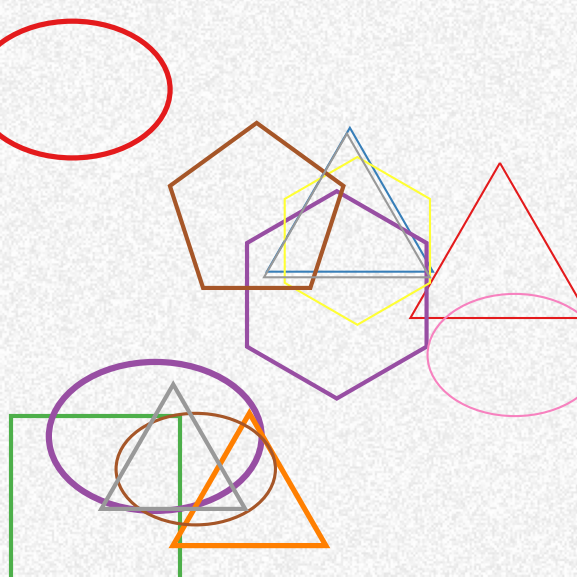[{"shape": "triangle", "thickness": 1, "radius": 0.9, "center": [0.866, 0.538]}, {"shape": "oval", "thickness": 2.5, "radius": 0.85, "center": [0.125, 0.844]}, {"shape": "triangle", "thickness": 1, "radius": 0.83, "center": [0.606, 0.612]}, {"shape": "square", "thickness": 2, "radius": 0.73, "center": [0.165, 0.131]}, {"shape": "hexagon", "thickness": 2, "radius": 0.9, "center": [0.583, 0.489]}, {"shape": "oval", "thickness": 3, "radius": 0.92, "center": [0.269, 0.243]}, {"shape": "triangle", "thickness": 2.5, "radius": 0.76, "center": [0.432, 0.131]}, {"shape": "hexagon", "thickness": 1, "radius": 0.73, "center": [0.619, 0.582]}, {"shape": "oval", "thickness": 1.5, "radius": 0.69, "center": [0.339, 0.187]}, {"shape": "pentagon", "thickness": 2, "radius": 0.79, "center": [0.444, 0.628]}, {"shape": "oval", "thickness": 1, "radius": 0.76, "center": [0.891, 0.384]}, {"shape": "triangle", "thickness": 1, "radius": 0.83, "center": [0.601, 0.602]}, {"shape": "triangle", "thickness": 2, "radius": 0.72, "center": [0.3, 0.19]}]